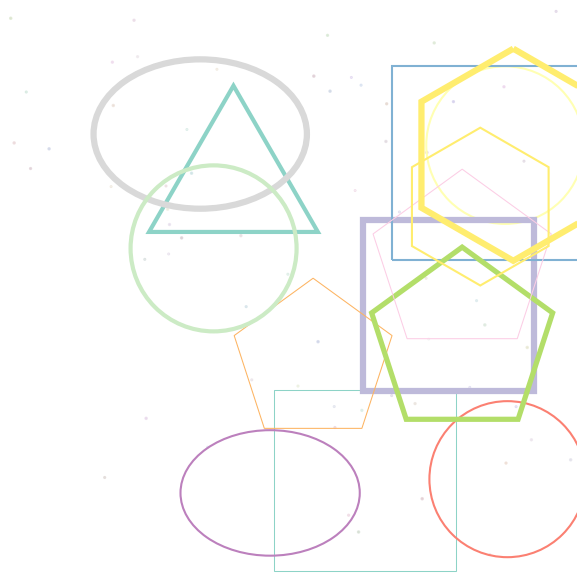[{"shape": "square", "thickness": 0.5, "radius": 0.79, "center": [0.632, 0.167]}, {"shape": "triangle", "thickness": 2, "radius": 0.84, "center": [0.404, 0.682]}, {"shape": "circle", "thickness": 1, "radius": 0.68, "center": [0.875, 0.748]}, {"shape": "square", "thickness": 3, "radius": 0.74, "center": [0.777, 0.47]}, {"shape": "circle", "thickness": 1, "radius": 0.68, "center": [0.879, 0.169]}, {"shape": "square", "thickness": 1, "radius": 0.84, "center": [0.847, 0.717]}, {"shape": "pentagon", "thickness": 0.5, "radius": 0.72, "center": [0.542, 0.374]}, {"shape": "pentagon", "thickness": 2.5, "radius": 0.82, "center": [0.8, 0.406]}, {"shape": "pentagon", "thickness": 0.5, "radius": 0.81, "center": [0.8, 0.544]}, {"shape": "oval", "thickness": 3, "radius": 0.92, "center": [0.347, 0.767]}, {"shape": "oval", "thickness": 1, "radius": 0.78, "center": [0.468, 0.146]}, {"shape": "circle", "thickness": 2, "radius": 0.72, "center": [0.37, 0.569]}, {"shape": "hexagon", "thickness": 3, "radius": 0.92, "center": [0.889, 0.731]}, {"shape": "hexagon", "thickness": 1, "radius": 0.68, "center": [0.832, 0.641]}]